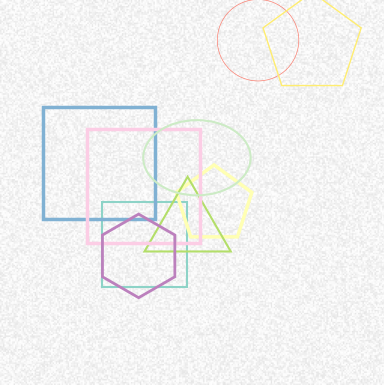[{"shape": "square", "thickness": 1.5, "radius": 0.55, "center": [0.374, 0.364]}, {"shape": "pentagon", "thickness": 2.5, "radius": 0.52, "center": [0.556, 0.468]}, {"shape": "circle", "thickness": 0.5, "radius": 0.53, "center": [0.67, 0.896]}, {"shape": "square", "thickness": 2.5, "radius": 0.73, "center": [0.257, 0.577]}, {"shape": "triangle", "thickness": 1.5, "radius": 0.65, "center": [0.487, 0.412]}, {"shape": "square", "thickness": 2.5, "radius": 0.74, "center": [0.373, 0.517]}, {"shape": "hexagon", "thickness": 2, "radius": 0.54, "center": [0.36, 0.335]}, {"shape": "oval", "thickness": 1.5, "radius": 0.7, "center": [0.511, 0.59]}, {"shape": "pentagon", "thickness": 1, "radius": 0.67, "center": [0.811, 0.886]}]